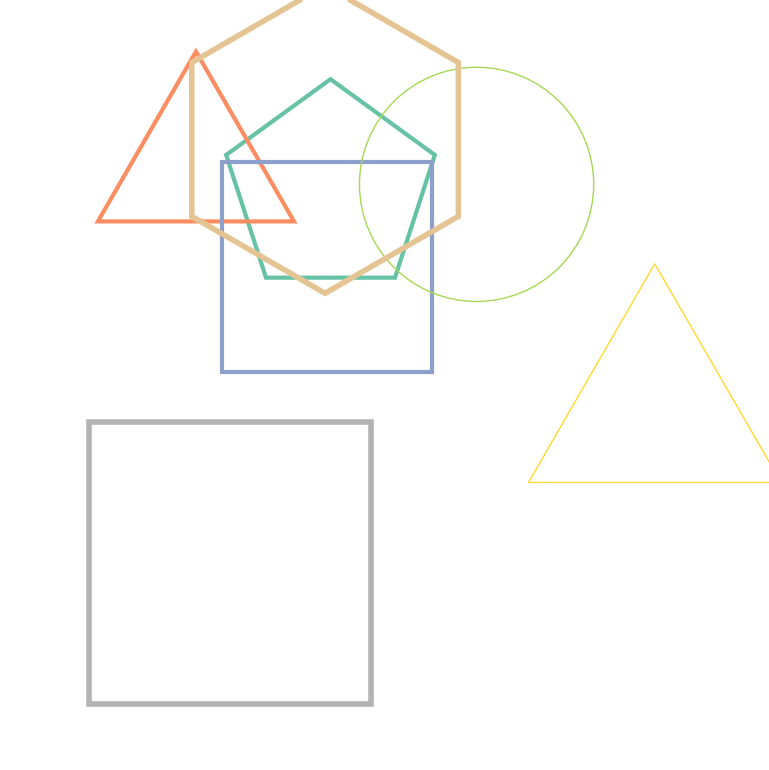[{"shape": "pentagon", "thickness": 1.5, "radius": 0.71, "center": [0.429, 0.755]}, {"shape": "triangle", "thickness": 1.5, "radius": 0.74, "center": [0.254, 0.786]}, {"shape": "square", "thickness": 1.5, "radius": 0.68, "center": [0.424, 0.653]}, {"shape": "circle", "thickness": 0.5, "radius": 0.76, "center": [0.619, 0.761]}, {"shape": "triangle", "thickness": 0.5, "radius": 0.95, "center": [0.85, 0.468]}, {"shape": "hexagon", "thickness": 2, "radius": 1.0, "center": [0.422, 0.819]}, {"shape": "square", "thickness": 2, "radius": 0.92, "center": [0.299, 0.268]}]